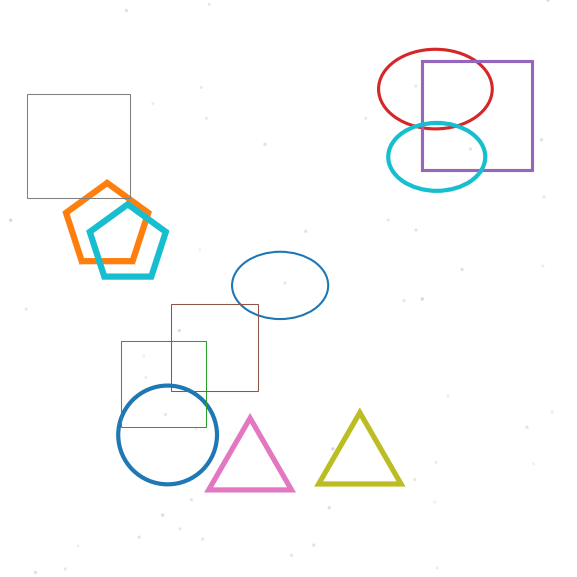[{"shape": "oval", "thickness": 1, "radius": 0.42, "center": [0.485, 0.505]}, {"shape": "circle", "thickness": 2, "radius": 0.43, "center": [0.29, 0.246]}, {"shape": "pentagon", "thickness": 3, "radius": 0.37, "center": [0.186, 0.607]}, {"shape": "square", "thickness": 0.5, "radius": 0.37, "center": [0.283, 0.334]}, {"shape": "oval", "thickness": 1.5, "radius": 0.49, "center": [0.754, 0.845]}, {"shape": "square", "thickness": 1.5, "radius": 0.47, "center": [0.826, 0.799]}, {"shape": "square", "thickness": 0.5, "radius": 0.38, "center": [0.371, 0.398]}, {"shape": "triangle", "thickness": 2.5, "radius": 0.41, "center": [0.433, 0.192]}, {"shape": "square", "thickness": 0.5, "radius": 0.45, "center": [0.136, 0.746]}, {"shape": "triangle", "thickness": 2.5, "radius": 0.41, "center": [0.623, 0.202]}, {"shape": "oval", "thickness": 2, "radius": 0.42, "center": [0.756, 0.727]}, {"shape": "pentagon", "thickness": 3, "radius": 0.35, "center": [0.221, 0.576]}]